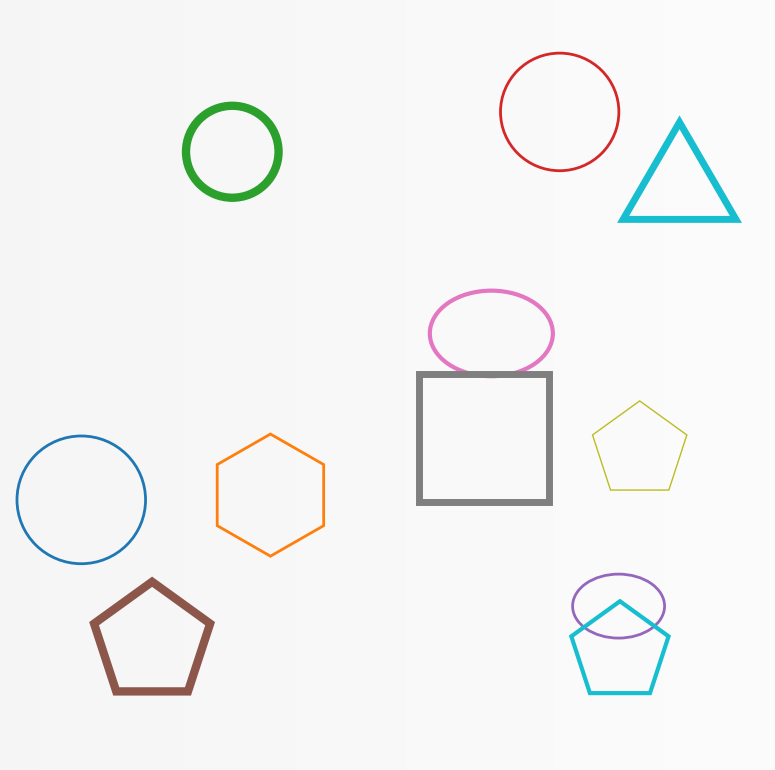[{"shape": "circle", "thickness": 1, "radius": 0.41, "center": [0.105, 0.351]}, {"shape": "hexagon", "thickness": 1, "radius": 0.4, "center": [0.349, 0.357]}, {"shape": "circle", "thickness": 3, "radius": 0.3, "center": [0.3, 0.803]}, {"shape": "circle", "thickness": 1, "radius": 0.38, "center": [0.722, 0.855]}, {"shape": "oval", "thickness": 1, "radius": 0.3, "center": [0.798, 0.213]}, {"shape": "pentagon", "thickness": 3, "radius": 0.39, "center": [0.196, 0.166]}, {"shape": "oval", "thickness": 1.5, "radius": 0.4, "center": [0.634, 0.567]}, {"shape": "square", "thickness": 2.5, "radius": 0.42, "center": [0.625, 0.431]}, {"shape": "pentagon", "thickness": 0.5, "radius": 0.32, "center": [0.825, 0.415]}, {"shape": "triangle", "thickness": 2.5, "radius": 0.42, "center": [0.877, 0.757]}, {"shape": "pentagon", "thickness": 1.5, "radius": 0.33, "center": [0.8, 0.153]}]